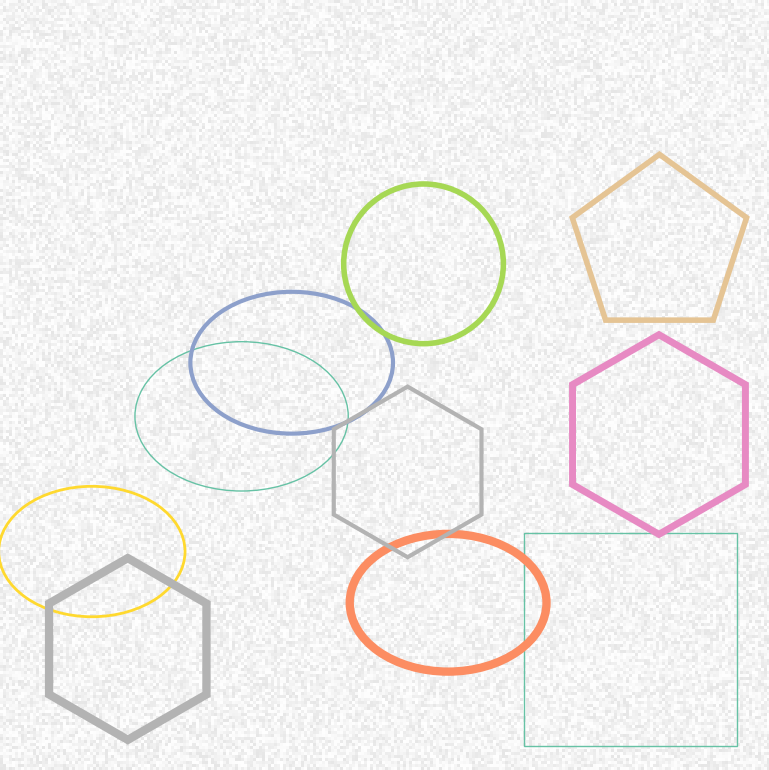[{"shape": "oval", "thickness": 0.5, "radius": 0.69, "center": [0.314, 0.459]}, {"shape": "square", "thickness": 0.5, "radius": 0.69, "center": [0.819, 0.17]}, {"shape": "oval", "thickness": 3, "radius": 0.64, "center": [0.582, 0.217]}, {"shape": "oval", "thickness": 1.5, "radius": 0.66, "center": [0.379, 0.529]}, {"shape": "hexagon", "thickness": 2.5, "radius": 0.65, "center": [0.856, 0.436]}, {"shape": "circle", "thickness": 2, "radius": 0.52, "center": [0.55, 0.657]}, {"shape": "oval", "thickness": 1, "radius": 0.6, "center": [0.119, 0.284]}, {"shape": "pentagon", "thickness": 2, "radius": 0.59, "center": [0.856, 0.681]}, {"shape": "hexagon", "thickness": 3, "radius": 0.59, "center": [0.166, 0.157]}, {"shape": "hexagon", "thickness": 1.5, "radius": 0.55, "center": [0.529, 0.387]}]